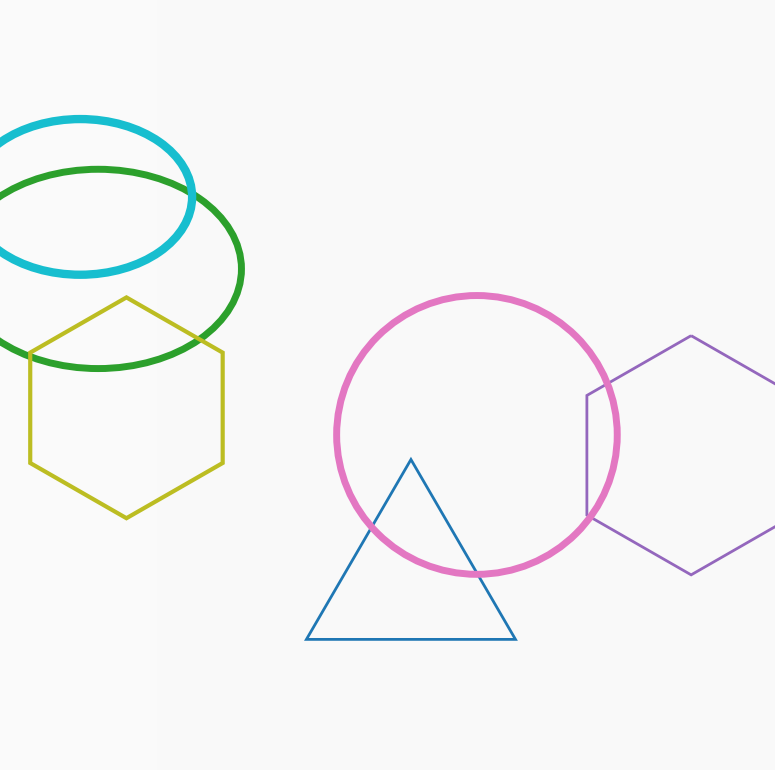[{"shape": "triangle", "thickness": 1, "radius": 0.78, "center": [0.53, 0.247]}, {"shape": "oval", "thickness": 2.5, "radius": 0.92, "center": [0.127, 0.651]}, {"shape": "hexagon", "thickness": 1, "radius": 0.78, "center": [0.892, 0.409]}, {"shape": "circle", "thickness": 2.5, "radius": 0.91, "center": [0.615, 0.435]}, {"shape": "hexagon", "thickness": 1.5, "radius": 0.72, "center": [0.163, 0.47]}, {"shape": "oval", "thickness": 3, "radius": 0.72, "center": [0.103, 0.744]}]